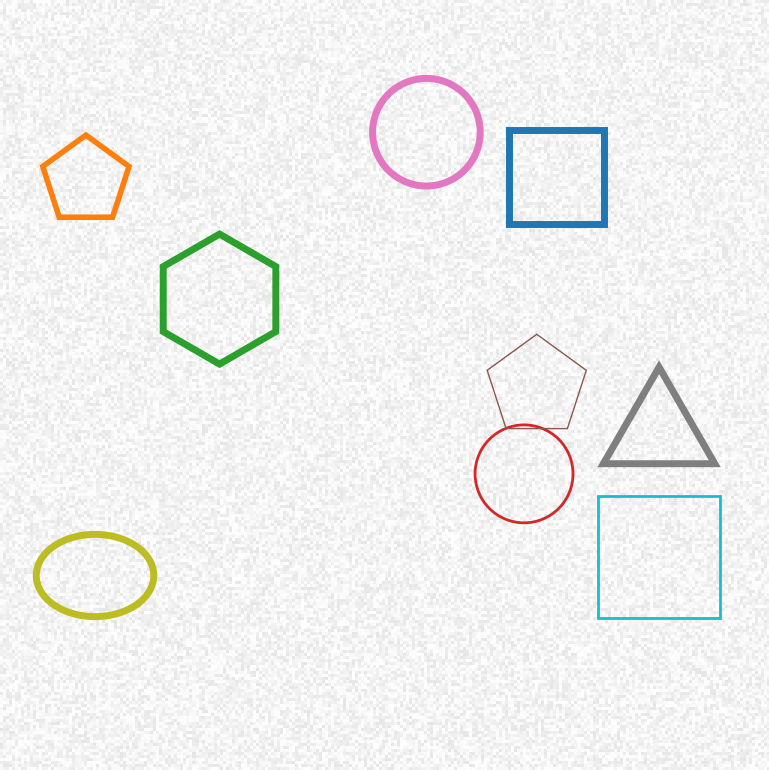[{"shape": "square", "thickness": 2.5, "radius": 0.31, "center": [0.722, 0.77]}, {"shape": "pentagon", "thickness": 2, "radius": 0.29, "center": [0.112, 0.766]}, {"shape": "hexagon", "thickness": 2.5, "radius": 0.42, "center": [0.285, 0.612]}, {"shape": "circle", "thickness": 1, "radius": 0.32, "center": [0.681, 0.385]}, {"shape": "pentagon", "thickness": 0.5, "radius": 0.34, "center": [0.697, 0.498]}, {"shape": "circle", "thickness": 2.5, "radius": 0.35, "center": [0.554, 0.828]}, {"shape": "triangle", "thickness": 2.5, "radius": 0.42, "center": [0.856, 0.44]}, {"shape": "oval", "thickness": 2.5, "radius": 0.38, "center": [0.123, 0.253]}, {"shape": "square", "thickness": 1, "radius": 0.39, "center": [0.856, 0.277]}]